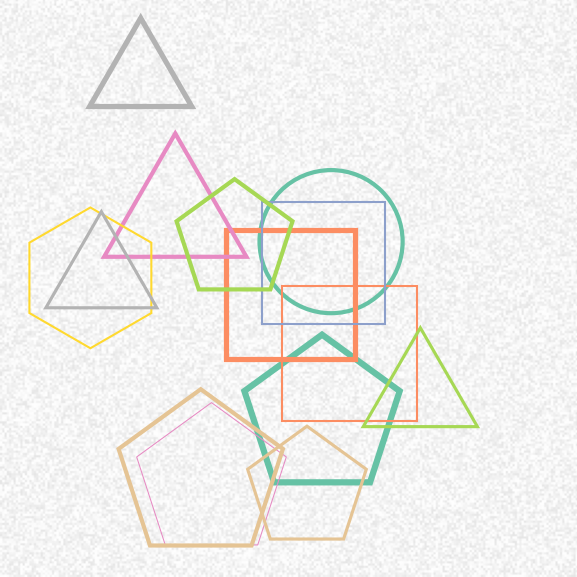[{"shape": "pentagon", "thickness": 3, "radius": 0.71, "center": [0.558, 0.278]}, {"shape": "circle", "thickness": 2, "radius": 0.62, "center": [0.573, 0.581]}, {"shape": "square", "thickness": 1, "radius": 0.58, "center": [0.605, 0.386]}, {"shape": "square", "thickness": 2.5, "radius": 0.56, "center": [0.504, 0.489]}, {"shape": "square", "thickness": 1, "radius": 0.53, "center": [0.56, 0.543]}, {"shape": "pentagon", "thickness": 0.5, "radius": 0.68, "center": [0.366, 0.166]}, {"shape": "triangle", "thickness": 2, "radius": 0.71, "center": [0.303, 0.626]}, {"shape": "triangle", "thickness": 1.5, "radius": 0.57, "center": [0.728, 0.317]}, {"shape": "pentagon", "thickness": 2, "radius": 0.53, "center": [0.406, 0.583]}, {"shape": "hexagon", "thickness": 1, "radius": 0.61, "center": [0.156, 0.518]}, {"shape": "pentagon", "thickness": 1.5, "radius": 0.54, "center": [0.532, 0.153]}, {"shape": "pentagon", "thickness": 2, "radius": 0.75, "center": [0.348, 0.176]}, {"shape": "triangle", "thickness": 1.5, "radius": 0.55, "center": [0.176, 0.522]}, {"shape": "triangle", "thickness": 2.5, "radius": 0.51, "center": [0.244, 0.866]}]